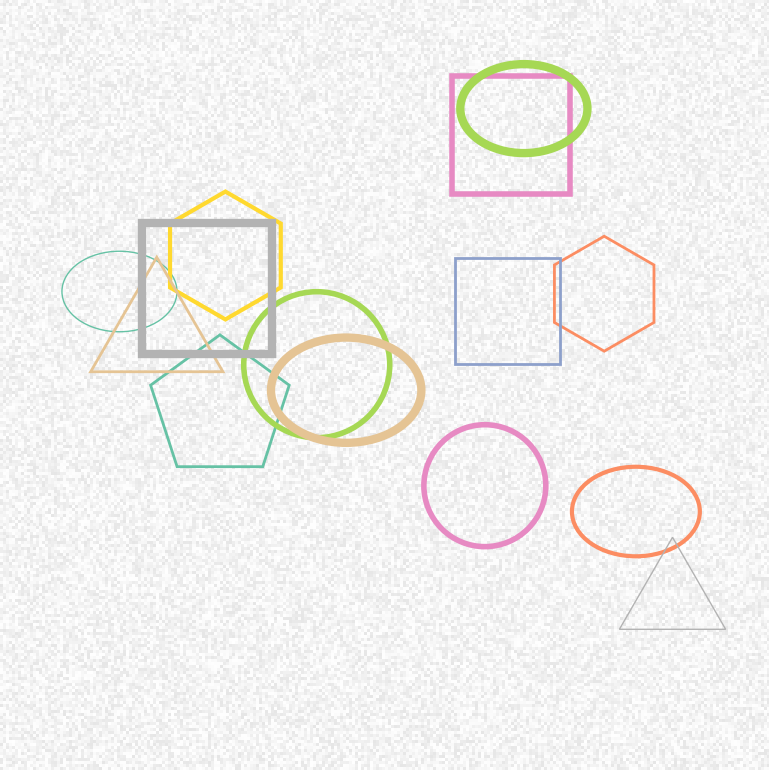[{"shape": "pentagon", "thickness": 1, "radius": 0.47, "center": [0.286, 0.471]}, {"shape": "oval", "thickness": 0.5, "radius": 0.37, "center": [0.155, 0.621]}, {"shape": "hexagon", "thickness": 1, "radius": 0.37, "center": [0.785, 0.619]}, {"shape": "oval", "thickness": 1.5, "radius": 0.42, "center": [0.826, 0.336]}, {"shape": "square", "thickness": 1, "radius": 0.34, "center": [0.659, 0.596]}, {"shape": "circle", "thickness": 2, "radius": 0.4, "center": [0.63, 0.369]}, {"shape": "square", "thickness": 2, "radius": 0.38, "center": [0.664, 0.825]}, {"shape": "oval", "thickness": 3, "radius": 0.41, "center": [0.68, 0.859]}, {"shape": "circle", "thickness": 2, "radius": 0.47, "center": [0.411, 0.526]}, {"shape": "hexagon", "thickness": 1.5, "radius": 0.42, "center": [0.293, 0.668]}, {"shape": "triangle", "thickness": 1, "radius": 0.5, "center": [0.204, 0.567]}, {"shape": "oval", "thickness": 3, "radius": 0.49, "center": [0.45, 0.493]}, {"shape": "square", "thickness": 3, "radius": 0.42, "center": [0.269, 0.625]}, {"shape": "triangle", "thickness": 0.5, "radius": 0.4, "center": [0.873, 0.223]}]